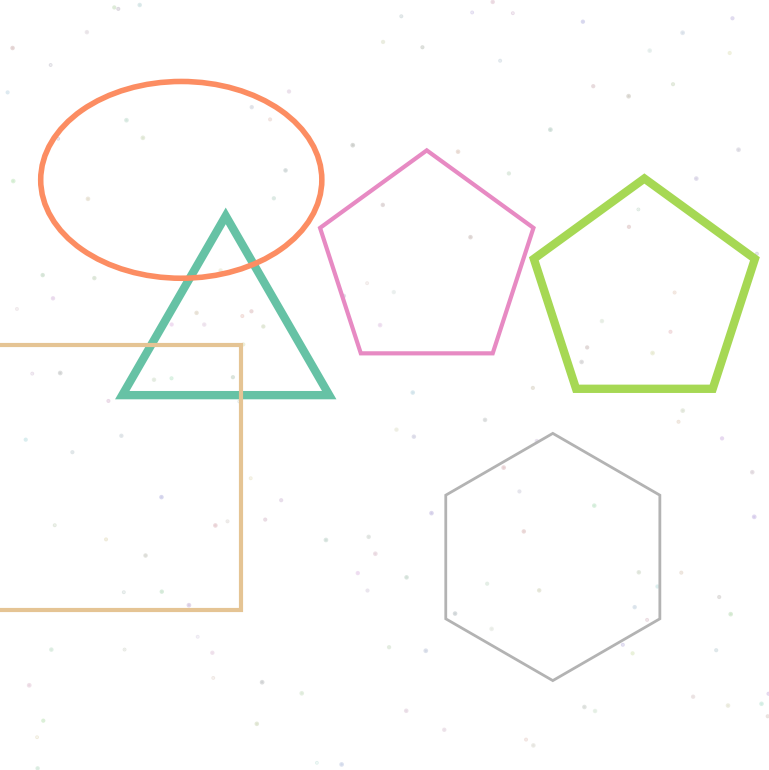[{"shape": "triangle", "thickness": 3, "radius": 0.78, "center": [0.293, 0.564]}, {"shape": "oval", "thickness": 2, "radius": 0.91, "center": [0.235, 0.766]}, {"shape": "pentagon", "thickness": 1.5, "radius": 0.73, "center": [0.554, 0.659]}, {"shape": "pentagon", "thickness": 3, "radius": 0.75, "center": [0.837, 0.617]}, {"shape": "square", "thickness": 1.5, "radius": 0.86, "center": [0.141, 0.38]}, {"shape": "hexagon", "thickness": 1, "radius": 0.8, "center": [0.718, 0.277]}]